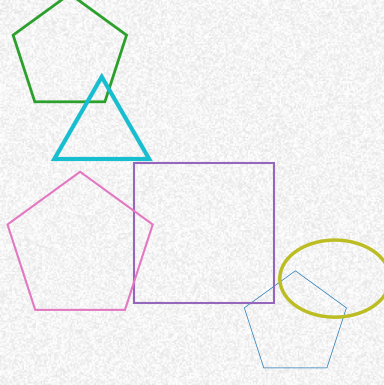[{"shape": "pentagon", "thickness": 0.5, "radius": 0.7, "center": [0.767, 0.157]}, {"shape": "pentagon", "thickness": 2, "radius": 0.77, "center": [0.181, 0.861]}, {"shape": "square", "thickness": 1.5, "radius": 0.91, "center": [0.529, 0.395]}, {"shape": "pentagon", "thickness": 1.5, "radius": 0.99, "center": [0.208, 0.356]}, {"shape": "oval", "thickness": 2.5, "radius": 0.71, "center": [0.87, 0.276]}, {"shape": "triangle", "thickness": 3, "radius": 0.71, "center": [0.264, 0.658]}]